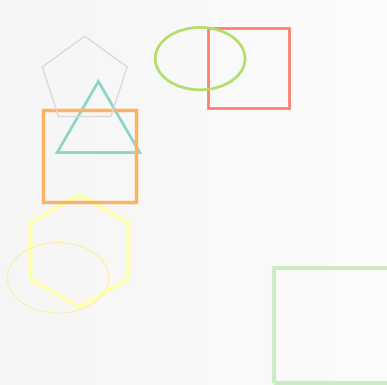[{"shape": "triangle", "thickness": 2, "radius": 0.62, "center": [0.254, 0.665]}, {"shape": "hexagon", "thickness": 3, "radius": 0.73, "center": [0.205, 0.348]}, {"shape": "square", "thickness": 2, "radius": 0.52, "center": [0.641, 0.824]}, {"shape": "square", "thickness": 2.5, "radius": 0.59, "center": [0.231, 0.594]}, {"shape": "oval", "thickness": 2, "radius": 0.58, "center": [0.516, 0.848]}, {"shape": "pentagon", "thickness": 1, "radius": 0.58, "center": [0.219, 0.791]}, {"shape": "square", "thickness": 3, "radius": 0.75, "center": [0.857, 0.154]}, {"shape": "oval", "thickness": 0.5, "radius": 0.65, "center": [0.15, 0.278]}]